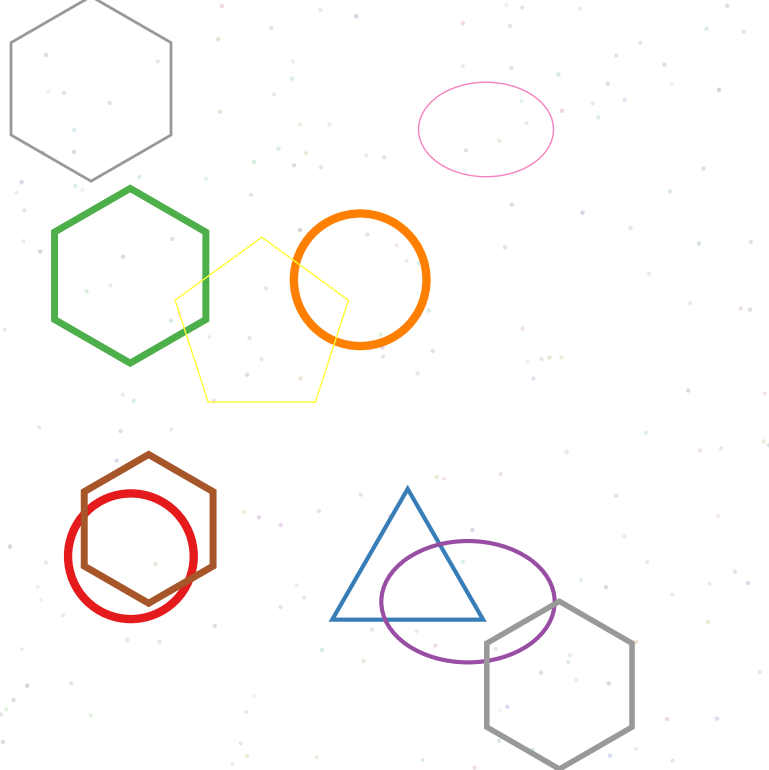[{"shape": "circle", "thickness": 3, "radius": 0.41, "center": [0.17, 0.278]}, {"shape": "triangle", "thickness": 1.5, "radius": 0.57, "center": [0.529, 0.252]}, {"shape": "hexagon", "thickness": 2.5, "radius": 0.57, "center": [0.169, 0.642]}, {"shape": "oval", "thickness": 1.5, "radius": 0.56, "center": [0.608, 0.219]}, {"shape": "circle", "thickness": 3, "radius": 0.43, "center": [0.468, 0.637]}, {"shape": "pentagon", "thickness": 0.5, "radius": 0.59, "center": [0.34, 0.574]}, {"shape": "hexagon", "thickness": 2.5, "radius": 0.48, "center": [0.193, 0.313]}, {"shape": "oval", "thickness": 0.5, "radius": 0.44, "center": [0.631, 0.832]}, {"shape": "hexagon", "thickness": 1, "radius": 0.6, "center": [0.118, 0.885]}, {"shape": "hexagon", "thickness": 2, "radius": 0.54, "center": [0.727, 0.11]}]